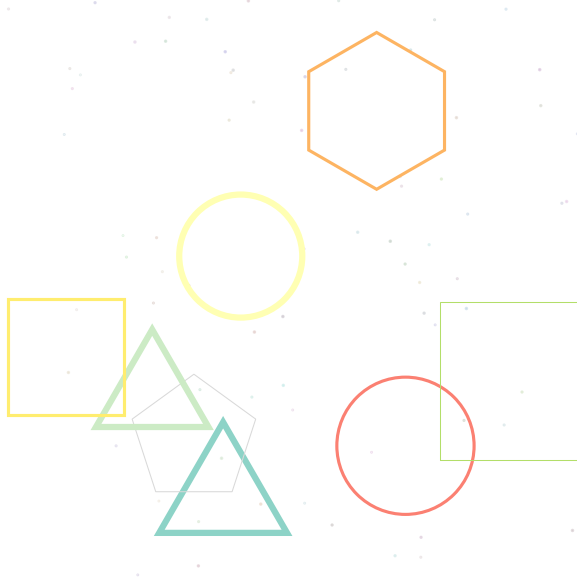[{"shape": "triangle", "thickness": 3, "radius": 0.64, "center": [0.386, 0.14]}, {"shape": "circle", "thickness": 3, "radius": 0.53, "center": [0.417, 0.556]}, {"shape": "circle", "thickness": 1.5, "radius": 0.59, "center": [0.702, 0.227]}, {"shape": "hexagon", "thickness": 1.5, "radius": 0.68, "center": [0.652, 0.807]}, {"shape": "square", "thickness": 0.5, "radius": 0.69, "center": [0.898, 0.339]}, {"shape": "pentagon", "thickness": 0.5, "radius": 0.56, "center": [0.336, 0.239]}, {"shape": "triangle", "thickness": 3, "radius": 0.56, "center": [0.264, 0.316]}, {"shape": "square", "thickness": 1.5, "radius": 0.5, "center": [0.114, 0.381]}]